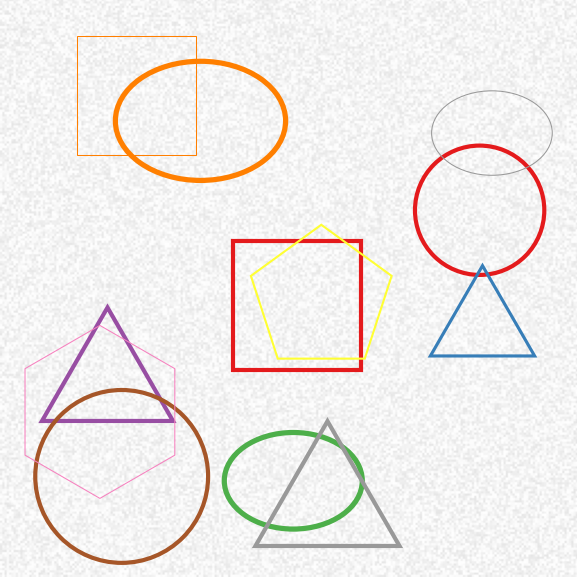[{"shape": "square", "thickness": 2, "radius": 0.56, "center": [0.514, 0.47]}, {"shape": "circle", "thickness": 2, "radius": 0.56, "center": [0.831, 0.635]}, {"shape": "triangle", "thickness": 1.5, "radius": 0.52, "center": [0.836, 0.435]}, {"shape": "oval", "thickness": 2.5, "radius": 0.6, "center": [0.508, 0.167]}, {"shape": "triangle", "thickness": 2, "radius": 0.65, "center": [0.186, 0.336]}, {"shape": "square", "thickness": 0.5, "radius": 0.52, "center": [0.237, 0.834]}, {"shape": "oval", "thickness": 2.5, "radius": 0.74, "center": [0.347, 0.79]}, {"shape": "pentagon", "thickness": 1, "radius": 0.64, "center": [0.556, 0.482]}, {"shape": "circle", "thickness": 2, "radius": 0.75, "center": [0.211, 0.174]}, {"shape": "hexagon", "thickness": 0.5, "radius": 0.75, "center": [0.173, 0.286]}, {"shape": "oval", "thickness": 0.5, "radius": 0.52, "center": [0.852, 0.769]}, {"shape": "triangle", "thickness": 2, "radius": 0.72, "center": [0.567, 0.126]}]